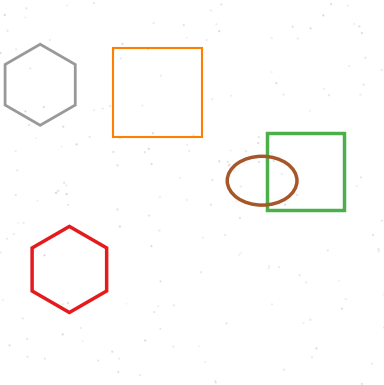[{"shape": "hexagon", "thickness": 2.5, "radius": 0.56, "center": [0.18, 0.3]}, {"shape": "square", "thickness": 2.5, "radius": 0.5, "center": [0.794, 0.555]}, {"shape": "square", "thickness": 1.5, "radius": 0.58, "center": [0.41, 0.76]}, {"shape": "oval", "thickness": 2.5, "radius": 0.45, "center": [0.681, 0.531]}, {"shape": "hexagon", "thickness": 2, "radius": 0.53, "center": [0.104, 0.78]}]